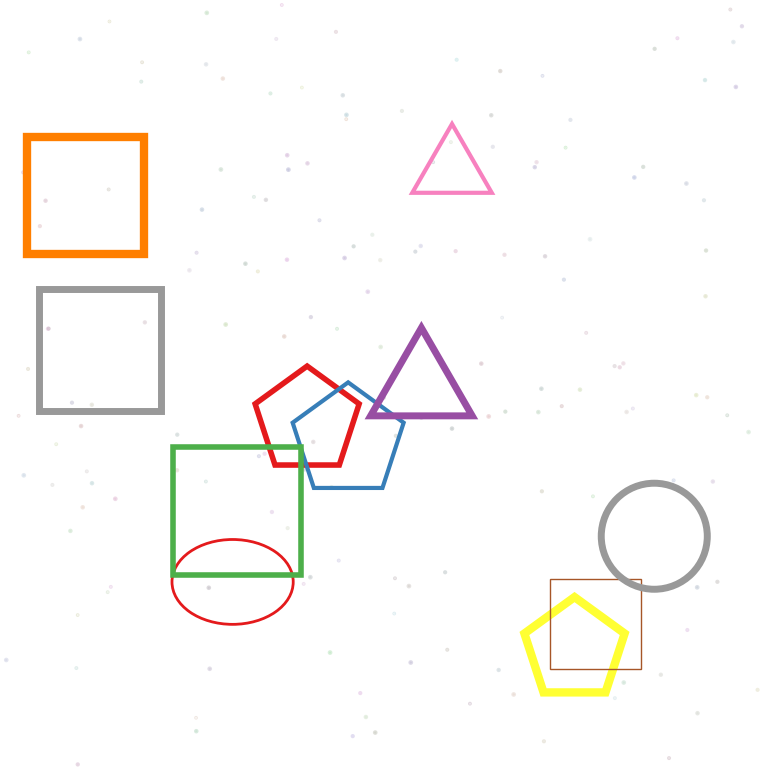[{"shape": "pentagon", "thickness": 2, "radius": 0.36, "center": [0.399, 0.454]}, {"shape": "oval", "thickness": 1, "radius": 0.39, "center": [0.302, 0.244]}, {"shape": "pentagon", "thickness": 1.5, "radius": 0.38, "center": [0.452, 0.428]}, {"shape": "square", "thickness": 2, "radius": 0.42, "center": [0.308, 0.337]}, {"shape": "triangle", "thickness": 2.5, "radius": 0.38, "center": [0.547, 0.498]}, {"shape": "square", "thickness": 3, "radius": 0.38, "center": [0.111, 0.746]}, {"shape": "pentagon", "thickness": 3, "radius": 0.34, "center": [0.746, 0.156]}, {"shape": "square", "thickness": 0.5, "radius": 0.29, "center": [0.773, 0.189]}, {"shape": "triangle", "thickness": 1.5, "radius": 0.3, "center": [0.587, 0.779]}, {"shape": "circle", "thickness": 2.5, "radius": 0.34, "center": [0.85, 0.304]}, {"shape": "square", "thickness": 2.5, "radius": 0.4, "center": [0.13, 0.545]}]